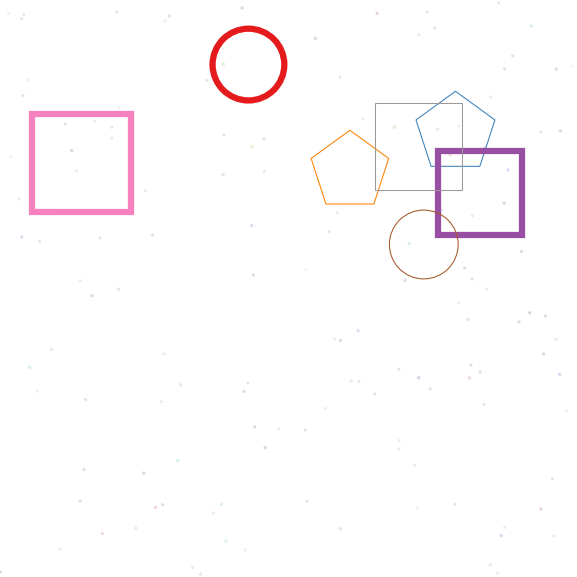[{"shape": "circle", "thickness": 3, "radius": 0.31, "center": [0.43, 0.887]}, {"shape": "pentagon", "thickness": 0.5, "radius": 0.36, "center": [0.789, 0.769]}, {"shape": "square", "thickness": 3, "radius": 0.36, "center": [0.832, 0.664]}, {"shape": "pentagon", "thickness": 0.5, "radius": 0.35, "center": [0.606, 0.703]}, {"shape": "circle", "thickness": 0.5, "radius": 0.3, "center": [0.734, 0.576]}, {"shape": "square", "thickness": 3, "radius": 0.43, "center": [0.141, 0.717]}, {"shape": "square", "thickness": 0.5, "radius": 0.38, "center": [0.724, 0.746]}]